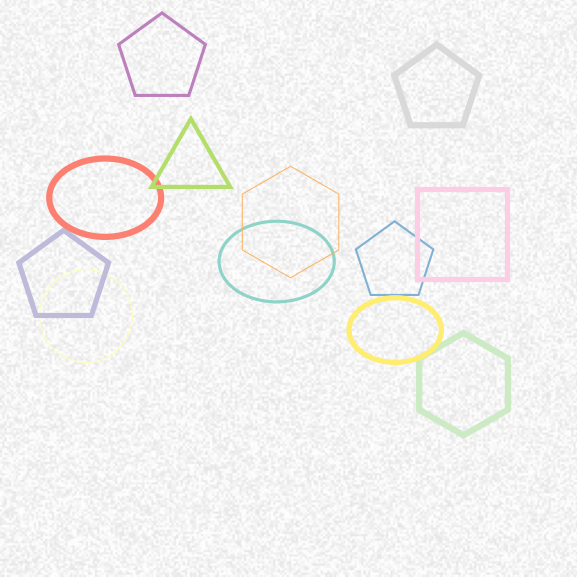[{"shape": "oval", "thickness": 1.5, "radius": 0.5, "center": [0.479, 0.546]}, {"shape": "circle", "thickness": 0.5, "radius": 0.4, "center": [0.149, 0.452]}, {"shape": "pentagon", "thickness": 2.5, "radius": 0.41, "center": [0.11, 0.519]}, {"shape": "oval", "thickness": 3, "radius": 0.48, "center": [0.182, 0.657]}, {"shape": "pentagon", "thickness": 1, "radius": 0.35, "center": [0.683, 0.545]}, {"shape": "hexagon", "thickness": 0.5, "radius": 0.48, "center": [0.503, 0.615]}, {"shape": "triangle", "thickness": 2, "radius": 0.39, "center": [0.331, 0.715]}, {"shape": "square", "thickness": 2.5, "radius": 0.39, "center": [0.8, 0.593]}, {"shape": "pentagon", "thickness": 3, "radius": 0.39, "center": [0.756, 0.845]}, {"shape": "pentagon", "thickness": 1.5, "radius": 0.39, "center": [0.281, 0.898]}, {"shape": "hexagon", "thickness": 3, "radius": 0.44, "center": [0.803, 0.334]}, {"shape": "oval", "thickness": 2.5, "radius": 0.4, "center": [0.684, 0.428]}]